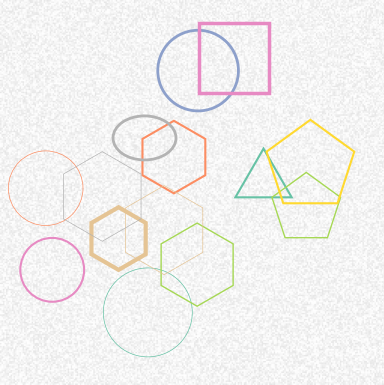[{"shape": "triangle", "thickness": 1.5, "radius": 0.42, "center": [0.684, 0.53]}, {"shape": "circle", "thickness": 0.5, "radius": 0.58, "center": [0.384, 0.189]}, {"shape": "circle", "thickness": 0.5, "radius": 0.48, "center": [0.119, 0.511]}, {"shape": "hexagon", "thickness": 1.5, "radius": 0.47, "center": [0.452, 0.592]}, {"shape": "circle", "thickness": 2, "radius": 0.52, "center": [0.515, 0.817]}, {"shape": "square", "thickness": 2.5, "radius": 0.45, "center": [0.607, 0.85]}, {"shape": "circle", "thickness": 1.5, "radius": 0.41, "center": [0.136, 0.299]}, {"shape": "pentagon", "thickness": 1, "radius": 0.47, "center": [0.795, 0.458]}, {"shape": "hexagon", "thickness": 1, "radius": 0.54, "center": [0.512, 0.313]}, {"shape": "pentagon", "thickness": 1.5, "radius": 0.6, "center": [0.806, 0.569]}, {"shape": "hexagon", "thickness": 3, "radius": 0.41, "center": [0.308, 0.38]}, {"shape": "hexagon", "thickness": 0.5, "radius": 0.58, "center": [0.426, 0.402]}, {"shape": "hexagon", "thickness": 0.5, "radius": 0.58, "center": [0.266, 0.49]}, {"shape": "oval", "thickness": 2, "radius": 0.41, "center": [0.375, 0.642]}]